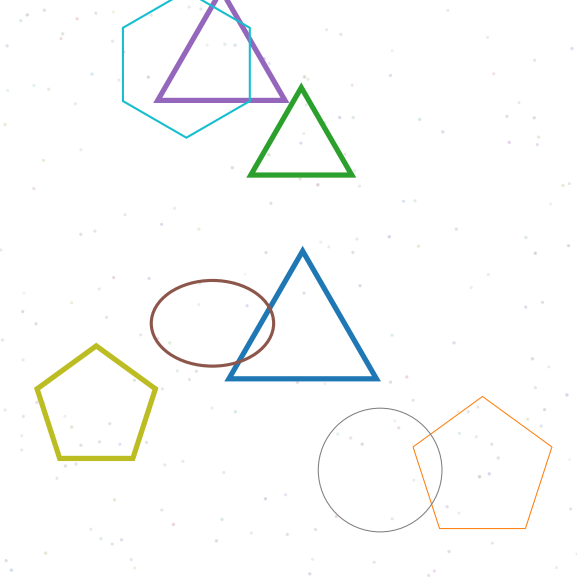[{"shape": "triangle", "thickness": 2.5, "radius": 0.74, "center": [0.524, 0.417]}, {"shape": "pentagon", "thickness": 0.5, "radius": 0.63, "center": [0.835, 0.186]}, {"shape": "triangle", "thickness": 2.5, "radius": 0.5, "center": [0.522, 0.746]}, {"shape": "triangle", "thickness": 2.5, "radius": 0.64, "center": [0.383, 0.889]}, {"shape": "oval", "thickness": 1.5, "radius": 0.53, "center": [0.368, 0.439]}, {"shape": "circle", "thickness": 0.5, "radius": 0.54, "center": [0.658, 0.185]}, {"shape": "pentagon", "thickness": 2.5, "radius": 0.54, "center": [0.167, 0.292]}, {"shape": "hexagon", "thickness": 1, "radius": 0.63, "center": [0.323, 0.888]}]